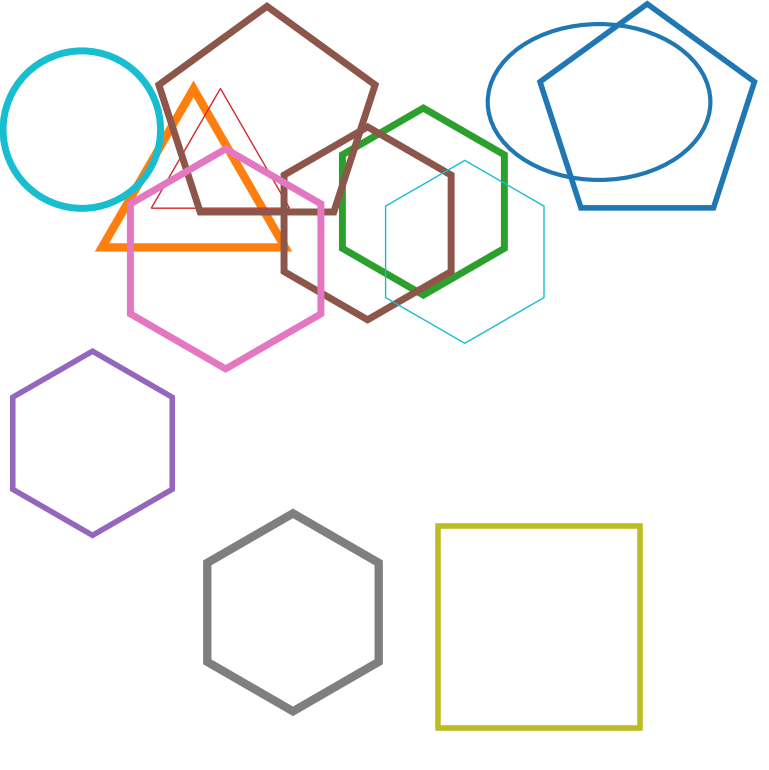[{"shape": "oval", "thickness": 1.5, "radius": 0.72, "center": [0.778, 0.868]}, {"shape": "pentagon", "thickness": 2, "radius": 0.73, "center": [0.841, 0.848]}, {"shape": "triangle", "thickness": 3, "radius": 0.69, "center": [0.251, 0.747]}, {"shape": "hexagon", "thickness": 2.5, "radius": 0.61, "center": [0.55, 0.738]}, {"shape": "triangle", "thickness": 0.5, "radius": 0.52, "center": [0.286, 0.781]}, {"shape": "hexagon", "thickness": 2, "radius": 0.6, "center": [0.12, 0.424]}, {"shape": "pentagon", "thickness": 2.5, "radius": 0.74, "center": [0.347, 0.844]}, {"shape": "hexagon", "thickness": 2.5, "radius": 0.63, "center": [0.477, 0.71]}, {"shape": "hexagon", "thickness": 2.5, "radius": 0.71, "center": [0.293, 0.664]}, {"shape": "hexagon", "thickness": 3, "radius": 0.64, "center": [0.381, 0.205]}, {"shape": "square", "thickness": 2, "radius": 0.66, "center": [0.701, 0.186]}, {"shape": "hexagon", "thickness": 0.5, "radius": 0.59, "center": [0.604, 0.673]}, {"shape": "circle", "thickness": 2.5, "radius": 0.51, "center": [0.106, 0.832]}]